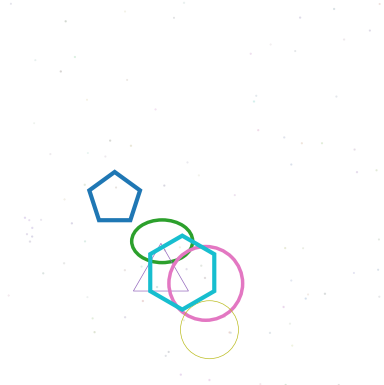[{"shape": "pentagon", "thickness": 3, "radius": 0.35, "center": [0.298, 0.484]}, {"shape": "oval", "thickness": 2.5, "radius": 0.4, "center": [0.421, 0.373]}, {"shape": "triangle", "thickness": 0.5, "radius": 0.41, "center": [0.418, 0.285]}, {"shape": "circle", "thickness": 2.5, "radius": 0.48, "center": [0.534, 0.264]}, {"shape": "circle", "thickness": 0.5, "radius": 0.38, "center": [0.544, 0.144]}, {"shape": "hexagon", "thickness": 3, "radius": 0.48, "center": [0.473, 0.292]}]